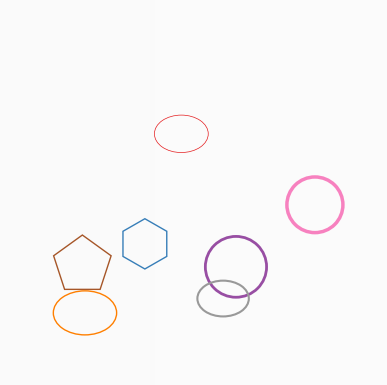[{"shape": "oval", "thickness": 0.5, "radius": 0.35, "center": [0.468, 0.652]}, {"shape": "hexagon", "thickness": 1, "radius": 0.33, "center": [0.374, 0.367]}, {"shape": "circle", "thickness": 2, "radius": 0.4, "center": [0.609, 0.307]}, {"shape": "oval", "thickness": 1, "radius": 0.41, "center": [0.219, 0.187]}, {"shape": "pentagon", "thickness": 1, "radius": 0.39, "center": [0.213, 0.312]}, {"shape": "circle", "thickness": 2.5, "radius": 0.36, "center": [0.813, 0.468]}, {"shape": "oval", "thickness": 1.5, "radius": 0.33, "center": [0.576, 0.225]}]